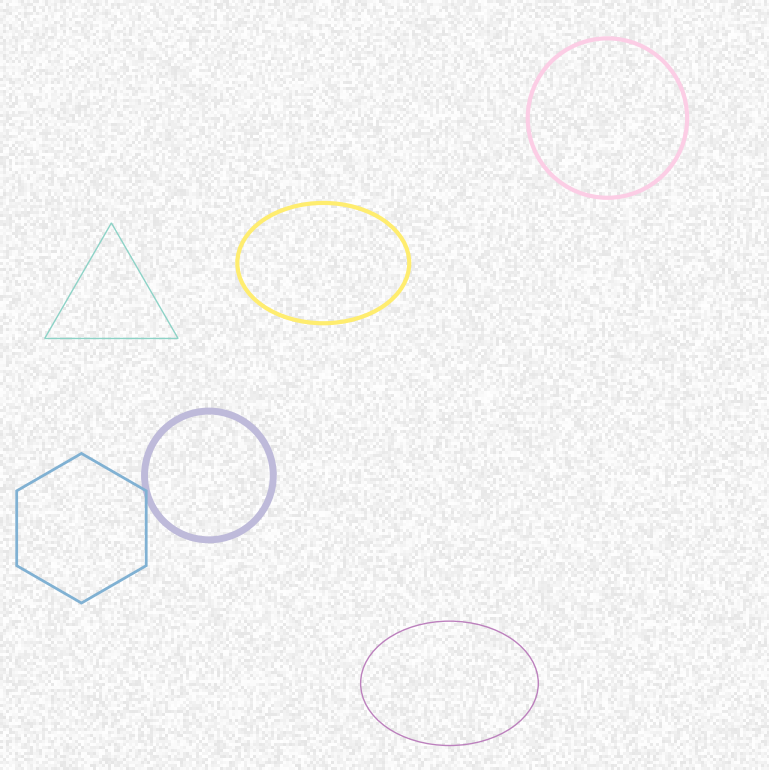[{"shape": "triangle", "thickness": 0.5, "radius": 0.5, "center": [0.145, 0.61]}, {"shape": "circle", "thickness": 2.5, "radius": 0.42, "center": [0.271, 0.383]}, {"shape": "hexagon", "thickness": 1, "radius": 0.49, "center": [0.106, 0.314]}, {"shape": "circle", "thickness": 1.5, "radius": 0.52, "center": [0.789, 0.847]}, {"shape": "oval", "thickness": 0.5, "radius": 0.58, "center": [0.584, 0.113]}, {"shape": "oval", "thickness": 1.5, "radius": 0.56, "center": [0.42, 0.658]}]